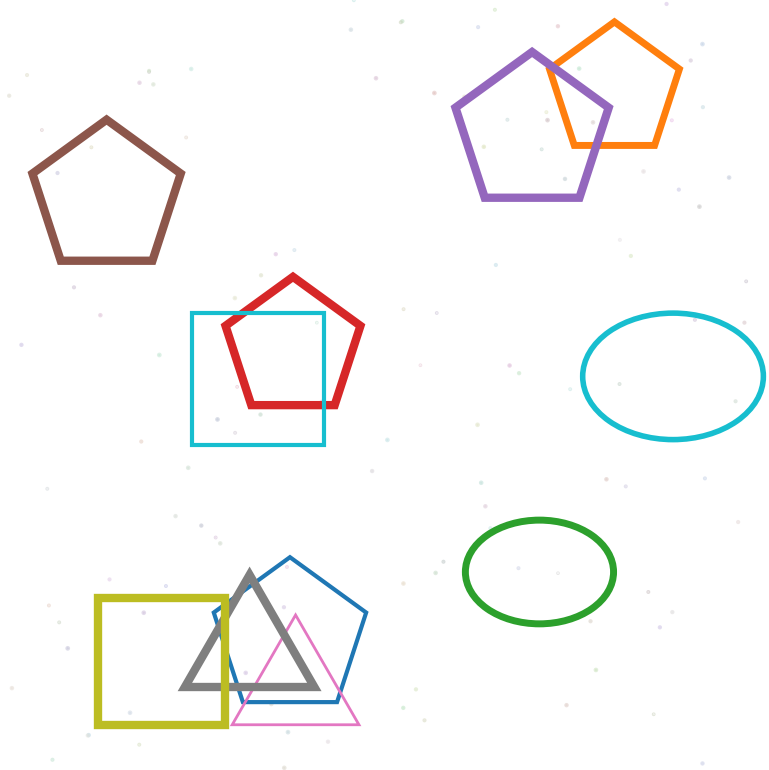[{"shape": "pentagon", "thickness": 1.5, "radius": 0.52, "center": [0.377, 0.172]}, {"shape": "pentagon", "thickness": 2.5, "radius": 0.44, "center": [0.798, 0.883]}, {"shape": "oval", "thickness": 2.5, "radius": 0.48, "center": [0.701, 0.257]}, {"shape": "pentagon", "thickness": 3, "radius": 0.46, "center": [0.381, 0.548]}, {"shape": "pentagon", "thickness": 3, "radius": 0.52, "center": [0.691, 0.828]}, {"shape": "pentagon", "thickness": 3, "radius": 0.51, "center": [0.138, 0.743]}, {"shape": "triangle", "thickness": 1, "radius": 0.48, "center": [0.384, 0.106]}, {"shape": "triangle", "thickness": 3, "radius": 0.49, "center": [0.324, 0.156]}, {"shape": "square", "thickness": 3, "radius": 0.41, "center": [0.21, 0.141]}, {"shape": "oval", "thickness": 2, "radius": 0.59, "center": [0.874, 0.511]}, {"shape": "square", "thickness": 1.5, "radius": 0.43, "center": [0.335, 0.508]}]